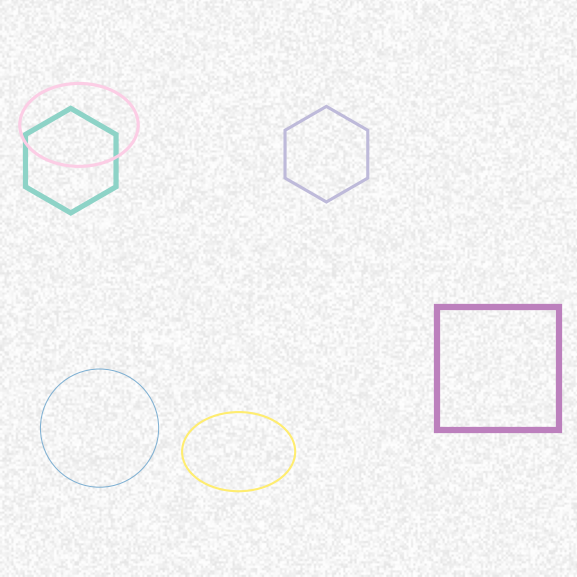[{"shape": "hexagon", "thickness": 2.5, "radius": 0.45, "center": [0.123, 0.721]}, {"shape": "hexagon", "thickness": 1.5, "radius": 0.41, "center": [0.565, 0.732]}, {"shape": "circle", "thickness": 0.5, "radius": 0.51, "center": [0.172, 0.258]}, {"shape": "oval", "thickness": 1.5, "radius": 0.51, "center": [0.137, 0.783]}, {"shape": "square", "thickness": 3, "radius": 0.53, "center": [0.862, 0.361]}, {"shape": "oval", "thickness": 1, "radius": 0.49, "center": [0.413, 0.217]}]